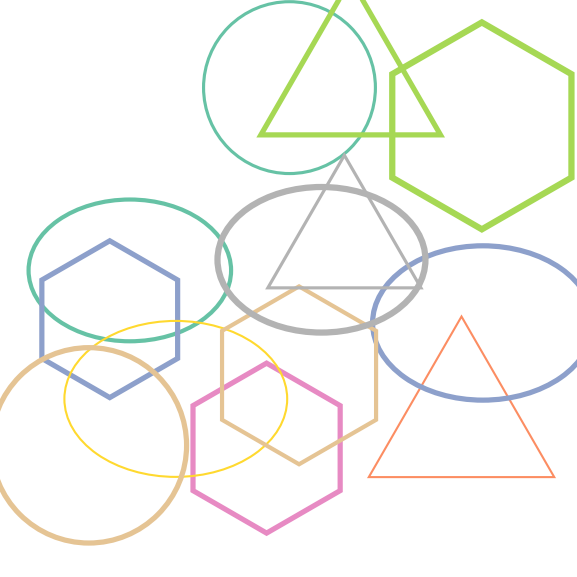[{"shape": "oval", "thickness": 2, "radius": 0.88, "center": [0.225, 0.531]}, {"shape": "circle", "thickness": 1.5, "radius": 0.74, "center": [0.501, 0.847]}, {"shape": "triangle", "thickness": 1, "radius": 0.93, "center": [0.799, 0.266]}, {"shape": "oval", "thickness": 2.5, "radius": 0.95, "center": [0.836, 0.44]}, {"shape": "hexagon", "thickness": 2.5, "radius": 0.68, "center": [0.19, 0.446]}, {"shape": "hexagon", "thickness": 2.5, "radius": 0.74, "center": [0.462, 0.223]}, {"shape": "triangle", "thickness": 2.5, "radius": 0.9, "center": [0.607, 0.855]}, {"shape": "hexagon", "thickness": 3, "radius": 0.9, "center": [0.834, 0.781]}, {"shape": "oval", "thickness": 1, "radius": 0.96, "center": [0.304, 0.308]}, {"shape": "hexagon", "thickness": 2, "radius": 0.77, "center": [0.518, 0.349]}, {"shape": "circle", "thickness": 2.5, "radius": 0.85, "center": [0.154, 0.228]}, {"shape": "triangle", "thickness": 1.5, "radius": 0.77, "center": [0.596, 0.577]}, {"shape": "oval", "thickness": 3, "radius": 0.9, "center": [0.557, 0.549]}]